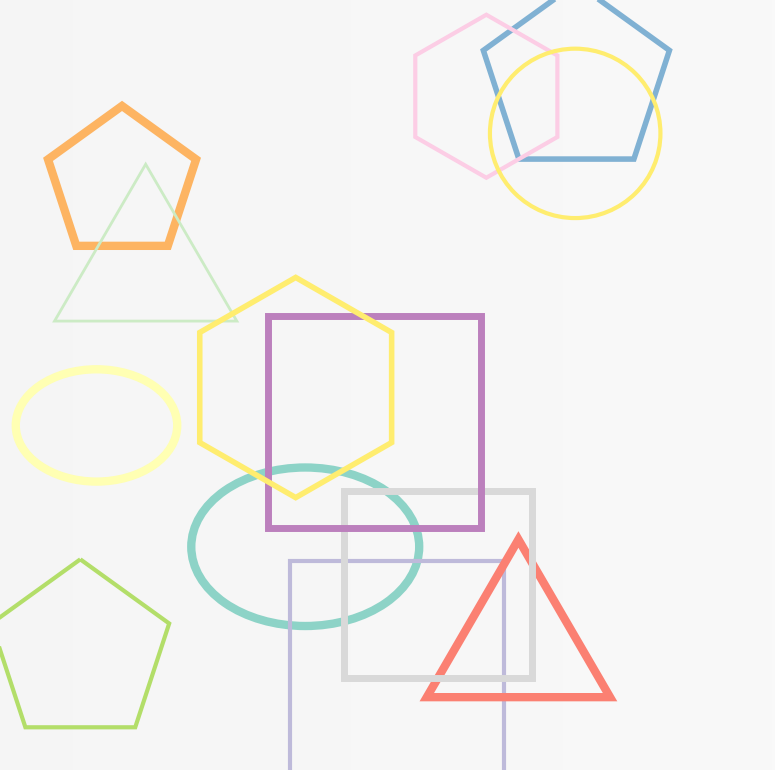[{"shape": "oval", "thickness": 3, "radius": 0.74, "center": [0.394, 0.29]}, {"shape": "oval", "thickness": 3, "radius": 0.52, "center": [0.125, 0.447]}, {"shape": "square", "thickness": 1.5, "radius": 0.69, "center": [0.512, 0.134]}, {"shape": "triangle", "thickness": 3, "radius": 0.68, "center": [0.669, 0.163]}, {"shape": "pentagon", "thickness": 2, "radius": 0.63, "center": [0.744, 0.896]}, {"shape": "pentagon", "thickness": 3, "radius": 0.5, "center": [0.157, 0.762]}, {"shape": "pentagon", "thickness": 1.5, "radius": 0.6, "center": [0.104, 0.153]}, {"shape": "hexagon", "thickness": 1.5, "radius": 0.53, "center": [0.628, 0.875]}, {"shape": "square", "thickness": 2.5, "radius": 0.61, "center": [0.565, 0.241]}, {"shape": "square", "thickness": 2.5, "radius": 0.69, "center": [0.483, 0.452]}, {"shape": "triangle", "thickness": 1, "radius": 0.68, "center": [0.188, 0.651]}, {"shape": "hexagon", "thickness": 2, "radius": 0.71, "center": [0.382, 0.497]}, {"shape": "circle", "thickness": 1.5, "radius": 0.55, "center": [0.742, 0.827]}]